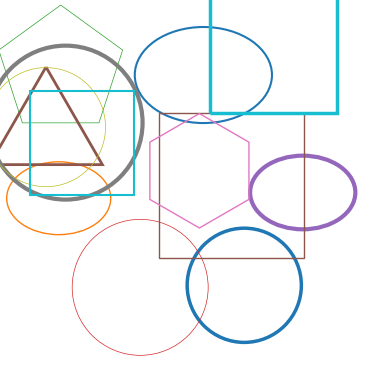[{"shape": "oval", "thickness": 1.5, "radius": 0.89, "center": [0.528, 0.805]}, {"shape": "circle", "thickness": 2.5, "radius": 0.74, "center": [0.634, 0.259]}, {"shape": "oval", "thickness": 1, "radius": 0.68, "center": [0.153, 0.485]}, {"shape": "pentagon", "thickness": 0.5, "radius": 0.85, "center": [0.158, 0.818]}, {"shape": "circle", "thickness": 0.5, "radius": 0.88, "center": [0.364, 0.254]}, {"shape": "oval", "thickness": 3, "radius": 0.68, "center": [0.786, 0.5]}, {"shape": "square", "thickness": 1, "radius": 0.94, "center": [0.602, 0.519]}, {"shape": "triangle", "thickness": 2, "radius": 0.85, "center": [0.119, 0.657]}, {"shape": "hexagon", "thickness": 1, "radius": 0.74, "center": [0.518, 0.556]}, {"shape": "circle", "thickness": 3, "radius": 1.0, "center": [0.17, 0.682]}, {"shape": "circle", "thickness": 0.5, "radius": 0.77, "center": [0.119, 0.67]}, {"shape": "square", "thickness": 1.5, "radius": 0.67, "center": [0.213, 0.628]}, {"shape": "square", "thickness": 2.5, "radius": 0.82, "center": [0.71, 0.871]}]